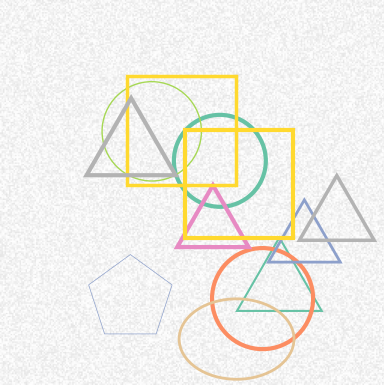[{"shape": "triangle", "thickness": 1.5, "radius": 0.64, "center": [0.726, 0.256]}, {"shape": "circle", "thickness": 3, "radius": 0.6, "center": [0.571, 0.582]}, {"shape": "circle", "thickness": 3, "radius": 0.66, "center": [0.682, 0.224]}, {"shape": "triangle", "thickness": 2, "radius": 0.54, "center": [0.791, 0.373]}, {"shape": "pentagon", "thickness": 0.5, "radius": 0.57, "center": [0.339, 0.225]}, {"shape": "triangle", "thickness": 3, "radius": 0.54, "center": [0.553, 0.412]}, {"shape": "circle", "thickness": 1, "radius": 0.65, "center": [0.394, 0.659]}, {"shape": "square", "thickness": 2.5, "radius": 0.7, "center": [0.472, 0.661]}, {"shape": "square", "thickness": 3, "radius": 0.7, "center": [0.62, 0.523]}, {"shape": "oval", "thickness": 2, "radius": 0.75, "center": [0.614, 0.119]}, {"shape": "triangle", "thickness": 2.5, "radius": 0.56, "center": [0.875, 0.432]}, {"shape": "triangle", "thickness": 3, "radius": 0.67, "center": [0.341, 0.612]}]